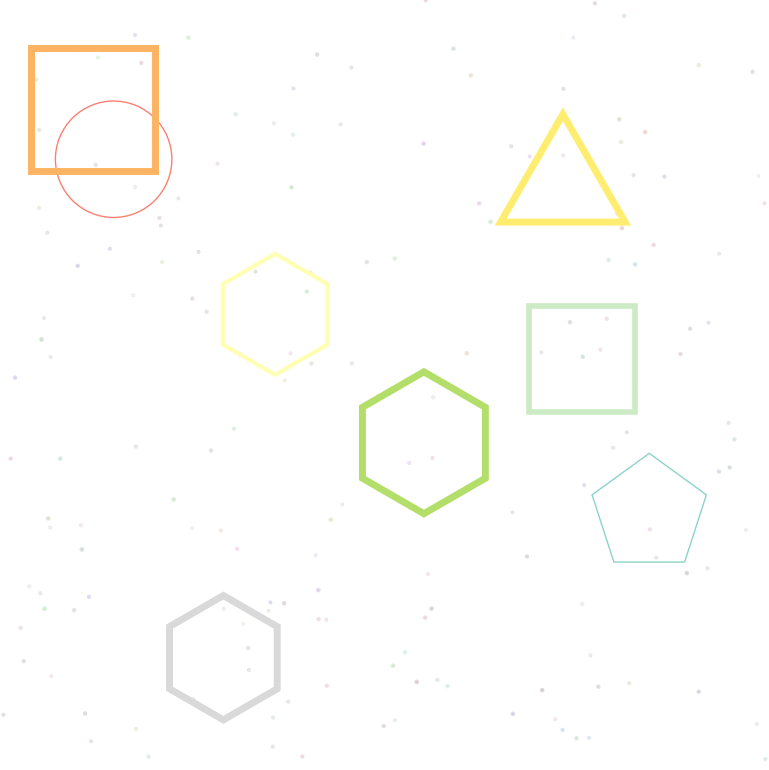[{"shape": "pentagon", "thickness": 0.5, "radius": 0.39, "center": [0.843, 0.333]}, {"shape": "hexagon", "thickness": 1.5, "radius": 0.39, "center": [0.357, 0.592]}, {"shape": "circle", "thickness": 0.5, "radius": 0.38, "center": [0.148, 0.793]}, {"shape": "square", "thickness": 2.5, "radius": 0.4, "center": [0.12, 0.858]}, {"shape": "hexagon", "thickness": 2.5, "radius": 0.46, "center": [0.551, 0.425]}, {"shape": "hexagon", "thickness": 2.5, "radius": 0.4, "center": [0.29, 0.146]}, {"shape": "square", "thickness": 2, "radius": 0.34, "center": [0.756, 0.534]}, {"shape": "triangle", "thickness": 2.5, "radius": 0.47, "center": [0.731, 0.758]}]